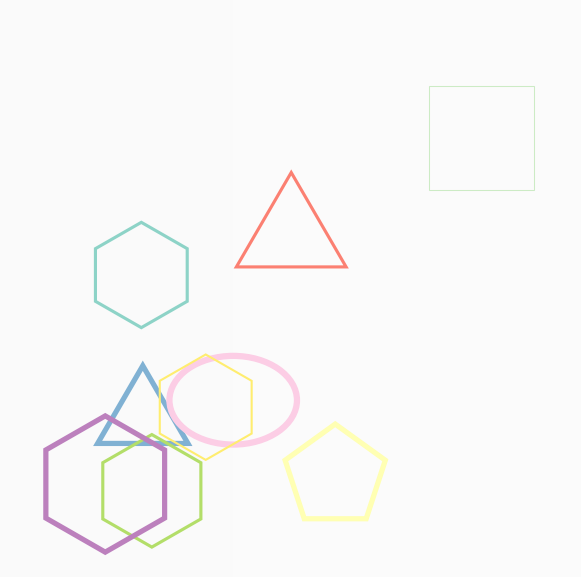[{"shape": "hexagon", "thickness": 1.5, "radius": 0.46, "center": [0.243, 0.523]}, {"shape": "pentagon", "thickness": 2.5, "radius": 0.45, "center": [0.577, 0.174]}, {"shape": "triangle", "thickness": 1.5, "radius": 0.54, "center": [0.501, 0.591]}, {"shape": "triangle", "thickness": 2.5, "radius": 0.45, "center": [0.246, 0.276]}, {"shape": "hexagon", "thickness": 1.5, "radius": 0.49, "center": [0.261, 0.149]}, {"shape": "oval", "thickness": 3, "radius": 0.55, "center": [0.401, 0.306]}, {"shape": "hexagon", "thickness": 2.5, "radius": 0.59, "center": [0.181, 0.161]}, {"shape": "square", "thickness": 0.5, "radius": 0.45, "center": [0.829, 0.76]}, {"shape": "hexagon", "thickness": 1, "radius": 0.46, "center": [0.354, 0.294]}]